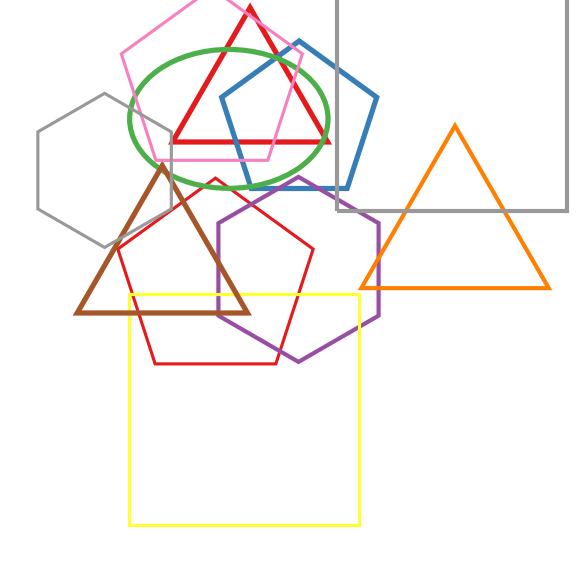[{"shape": "pentagon", "thickness": 1.5, "radius": 0.89, "center": [0.373, 0.513]}, {"shape": "triangle", "thickness": 2.5, "radius": 0.78, "center": [0.433, 0.831]}, {"shape": "pentagon", "thickness": 2.5, "radius": 0.71, "center": [0.518, 0.787]}, {"shape": "oval", "thickness": 2.5, "radius": 0.86, "center": [0.396, 0.793]}, {"shape": "hexagon", "thickness": 2, "radius": 0.8, "center": [0.517, 0.533]}, {"shape": "triangle", "thickness": 2, "radius": 0.94, "center": [0.788, 0.594]}, {"shape": "square", "thickness": 1.5, "radius": 1.0, "center": [0.423, 0.29]}, {"shape": "triangle", "thickness": 2.5, "radius": 0.85, "center": [0.281, 0.542]}, {"shape": "pentagon", "thickness": 1.5, "radius": 0.82, "center": [0.367, 0.855]}, {"shape": "hexagon", "thickness": 1.5, "radius": 0.67, "center": [0.181, 0.704]}, {"shape": "square", "thickness": 2, "radius": 1.0, "center": [0.783, 0.833]}]